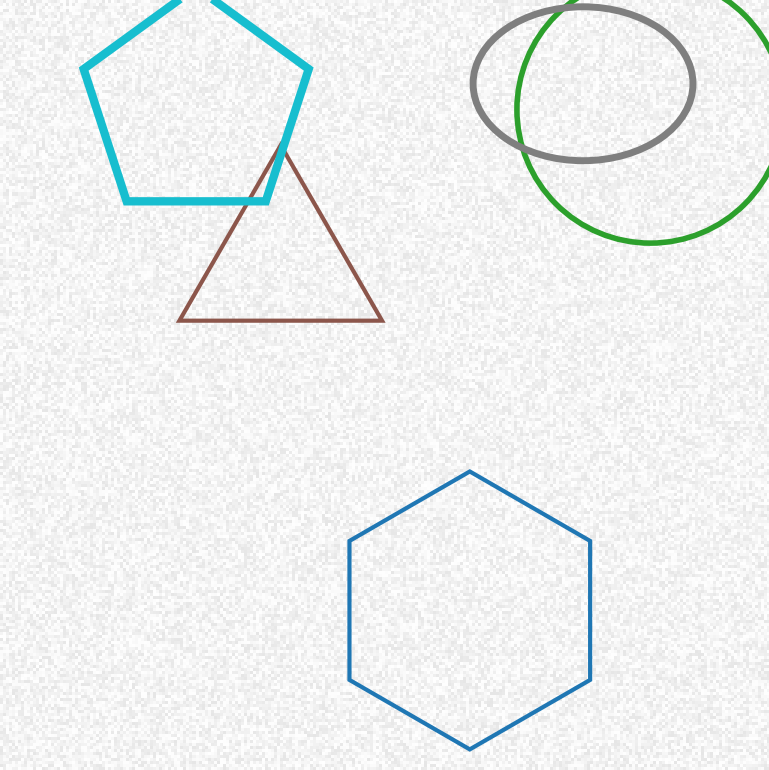[{"shape": "hexagon", "thickness": 1.5, "radius": 0.9, "center": [0.61, 0.207]}, {"shape": "circle", "thickness": 2, "radius": 0.87, "center": [0.845, 0.858]}, {"shape": "triangle", "thickness": 1.5, "radius": 0.76, "center": [0.365, 0.659]}, {"shape": "oval", "thickness": 2.5, "radius": 0.71, "center": [0.757, 0.891]}, {"shape": "pentagon", "thickness": 3, "radius": 0.77, "center": [0.255, 0.863]}]